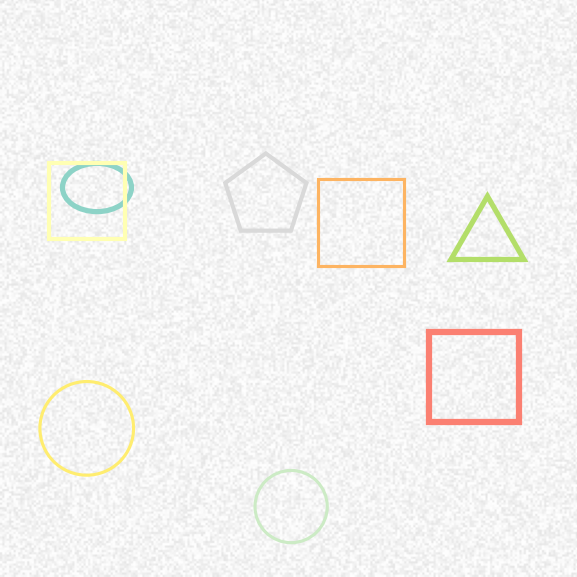[{"shape": "oval", "thickness": 2.5, "radius": 0.3, "center": [0.168, 0.674]}, {"shape": "square", "thickness": 2, "radius": 0.33, "center": [0.151, 0.651]}, {"shape": "square", "thickness": 3, "radius": 0.39, "center": [0.821, 0.346]}, {"shape": "square", "thickness": 1.5, "radius": 0.38, "center": [0.625, 0.614]}, {"shape": "triangle", "thickness": 2.5, "radius": 0.36, "center": [0.844, 0.586]}, {"shape": "pentagon", "thickness": 2, "radius": 0.37, "center": [0.46, 0.659]}, {"shape": "circle", "thickness": 1.5, "radius": 0.31, "center": [0.504, 0.122]}, {"shape": "circle", "thickness": 1.5, "radius": 0.41, "center": [0.15, 0.257]}]